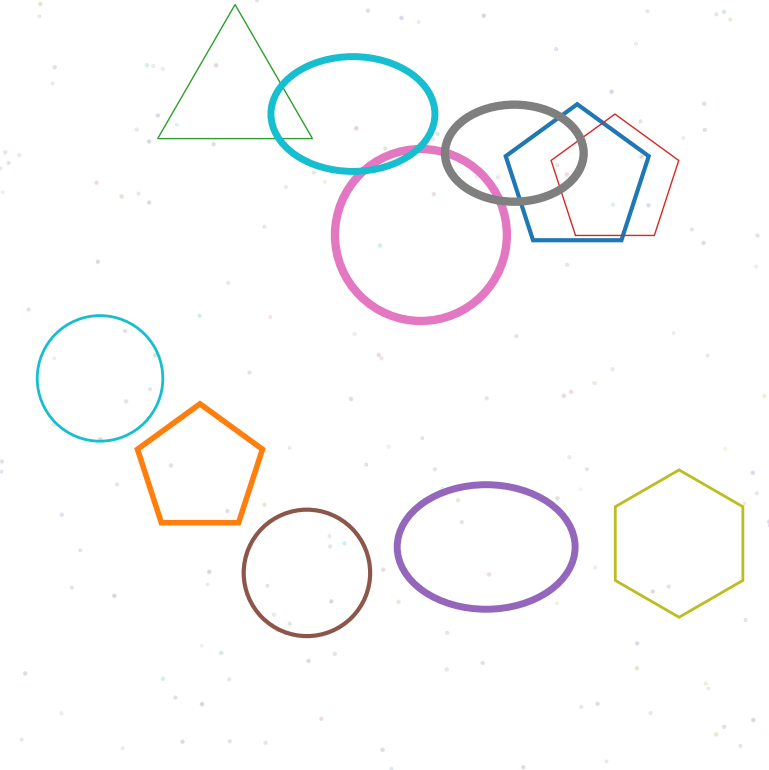[{"shape": "pentagon", "thickness": 1.5, "radius": 0.49, "center": [0.75, 0.767]}, {"shape": "pentagon", "thickness": 2, "radius": 0.43, "center": [0.26, 0.39]}, {"shape": "triangle", "thickness": 0.5, "radius": 0.58, "center": [0.305, 0.878]}, {"shape": "pentagon", "thickness": 0.5, "radius": 0.44, "center": [0.799, 0.765]}, {"shape": "oval", "thickness": 2.5, "radius": 0.58, "center": [0.631, 0.29]}, {"shape": "circle", "thickness": 1.5, "radius": 0.41, "center": [0.399, 0.256]}, {"shape": "circle", "thickness": 3, "radius": 0.56, "center": [0.547, 0.695]}, {"shape": "oval", "thickness": 3, "radius": 0.45, "center": [0.668, 0.801]}, {"shape": "hexagon", "thickness": 1, "radius": 0.48, "center": [0.882, 0.294]}, {"shape": "oval", "thickness": 2.5, "radius": 0.53, "center": [0.458, 0.852]}, {"shape": "circle", "thickness": 1, "radius": 0.41, "center": [0.13, 0.509]}]